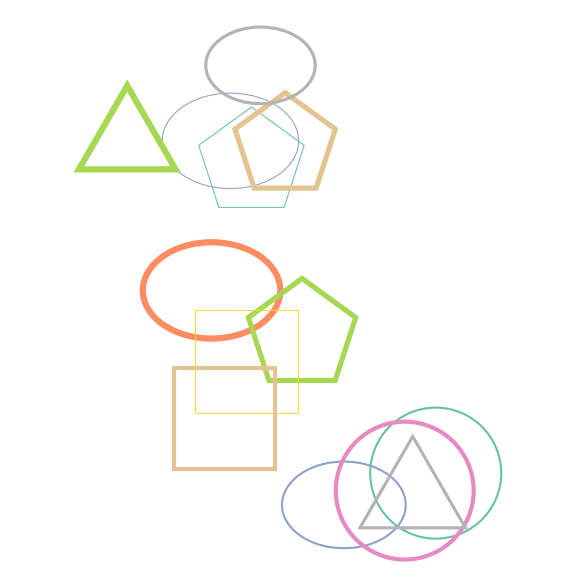[{"shape": "pentagon", "thickness": 0.5, "radius": 0.48, "center": [0.435, 0.718]}, {"shape": "circle", "thickness": 1, "radius": 0.57, "center": [0.754, 0.18]}, {"shape": "oval", "thickness": 3, "radius": 0.6, "center": [0.366, 0.496]}, {"shape": "oval", "thickness": 1, "radius": 0.54, "center": [0.595, 0.125]}, {"shape": "oval", "thickness": 0.5, "radius": 0.59, "center": [0.399, 0.755]}, {"shape": "circle", "thickness": 2, "radius": 0.6, "center": [0.701, 0.15]}, {"shape": "triangle", "thickness": 3, "radius": 0.48, "center": [0.22, 0.754]}, {"shape": "pentagon", "thickness": 2.5, "radius": 0.49, "center": [0.523, 0.419]}, {"shape": "square", "thickness": 0.5, "radius": 0.44, "center": [0.427, 0.373]}, {"shape": "square", "thickness": 2, "radius": 0.44, "center": [0.388, 0.274]}, {"shape": "pentagon", "thickness": 2.5, "radius": 0.46, "center": [0.494, 0.747]}, {"shape": "oval", "thickness": 1.5, "radius": 0.47, "center": [0.451, 0.886]}, {"shape": "triangle", "thickness": 1.5, "radius": 0.53, "center": [0.715, 0.138]}]